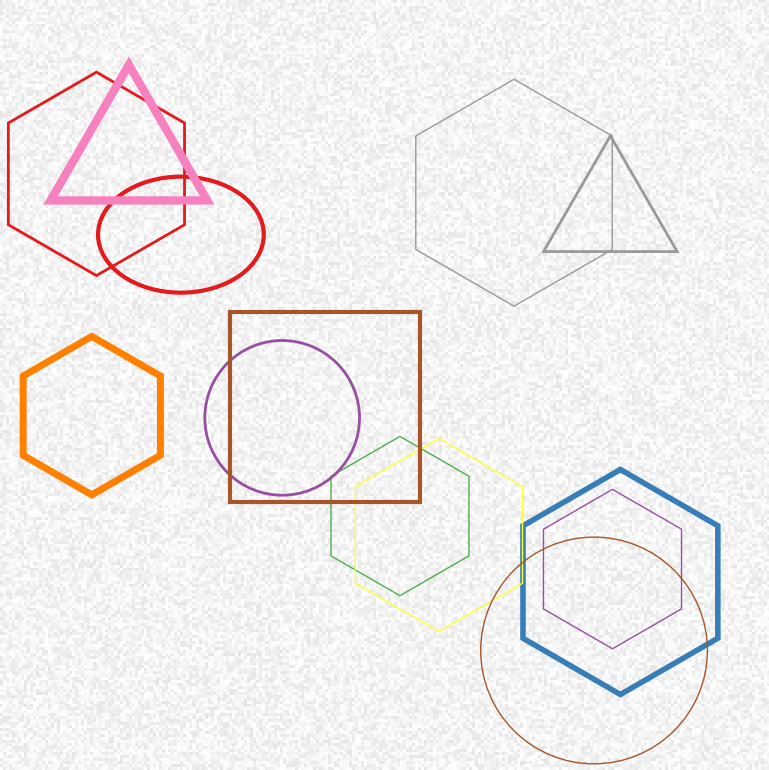[{"shape": "hexagon", "thickness": 1, "radius": 0.66, "center": [0.125, 0.774]}, {"shape": "oval", "thickness": 1.5, "radius": 0.54, "center": [0.235, 0.695]}, {"shape": "hexagon", "thickness": 2, "radius": 0.73, "center": [0.806, 0.244]}, {"shape": "hexagon", "thickness": 0.5, "radius": 0.52, "center": [0.519, 0.33]}, {"shape": "circle", "thickness": 1, "radius": 0.5, "center": [0.366, 0.457]}, {"shape": "hexagon", "thickness": 0.5, "radius": 0.52, "center": [0.795, 0.261]}, {"shape": "hexagon", "thickness": 2.5, "radius": 0.51, "center": [0.119, 0.46]}, {"shape": "hexagon", "thickness": 0.5, "radius": 0.63, "center": [0.57, 0.305]}, {"shape": "square", "thickness": 1.5, "radius": 0.62, "center": [0.423, 0.471]}, {"shape": "circle", "thickness": 0.5, "radius": 0.74, "center": [0.771, 0.155]}, {"shape": "triangle", "thickness": 3, "radius": 0.59, "center": [0.167, 0.798]}, {"shape": "triangle", "thickness": 1, "radius": 0.5, "center": [0.793, 0.723]}, {"shape": "hexagon", "thickness": 0.5, "radius": 0.74, "center": [0.668, 0.75]}]